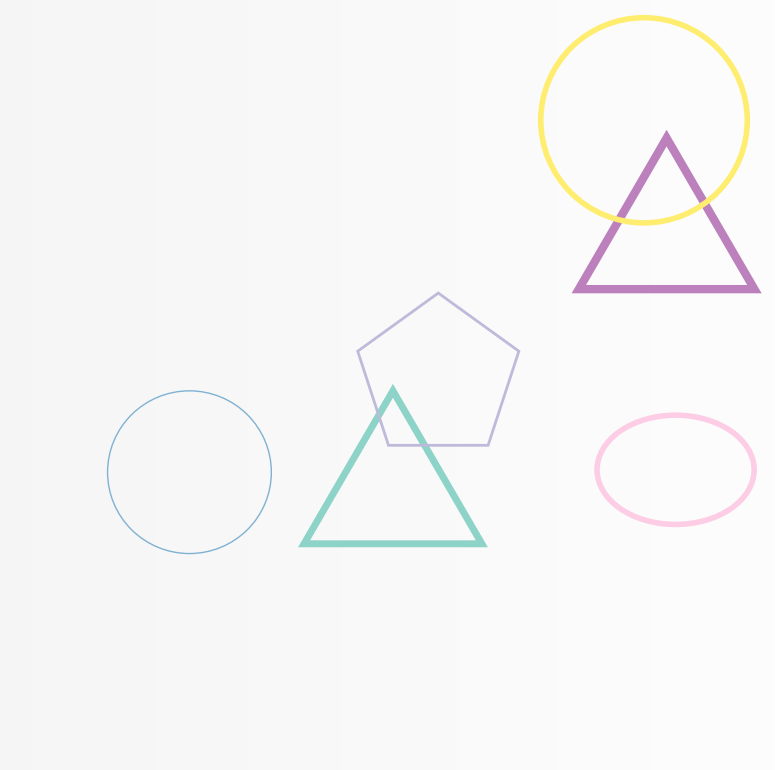[{"shape": "triangle", "thickness": 2.5, "radius": 0.66, "center": [0.507, 0.36]}, {"shape": "pentagon", "thickness": 1, "radius": 0.55, "center": [0.566, 0.51]}, {"shape": "circle", "thickness": 0.5, "radius": 0.53, "center": [0.244, 0.387]}, {"shape": "oval", "thickness": 2, "radius": 0.51, "center": [0.872, 0.39]}, {"shape": "triangle", "thickness": 3, "radius": 0.65, "center": [0.86, 0.69]}, {"shape": "circle", "thickness": 2, "radius": 0.67, "center": [0.831, 0.844]}]